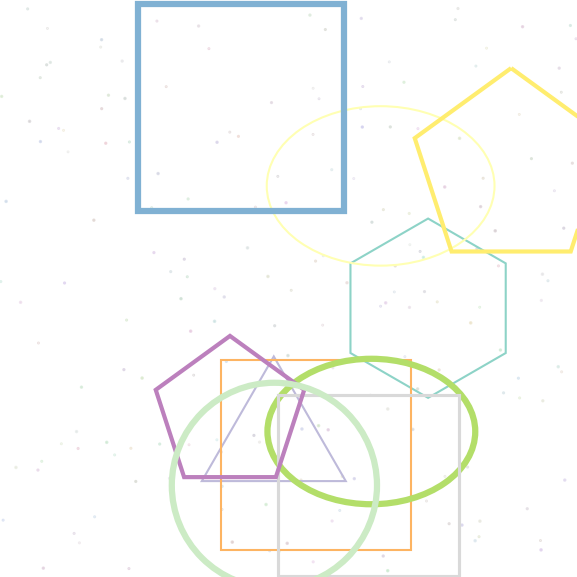[{"shape": "hexagon", "thickness": 1, "radius": 0.78, "center": [0.741, 0.465]}, {"shape": "oval", "thickness": 1, "radius": 0.99, "center": [0.659, 0.677]}, {"shape": "triangle", "thickness": 1, "radius": 0.72, "center": [0.474, 0.238]}, {"shape": "square", "thickness": 3, "radius": 0.89, "center": [0.418, 0.813]}, {"shape": "square", "thickness": 1, "radius": 0.82, "center": [0.547, 0.211]}, {"shape": "oval", "thickness": 3, "radius": 0.9, "center": [0.643, 0.252]}, {"shape": "square", "thickness": 1.5, "radius": 0.78, "center": [0.638, 0.159]}, {"shape": "pentagon", "thickness": 2, "radius": 0.68, "center": [0.398, 0.282]}, {"shape": "circle", "thickness": 3, "radius": 0.89, "center": [0.475, 0.159]}, {"shape": "pentagon", "thickness": 2, "radius": 0.88, "center": [0.885, 0.706]}]